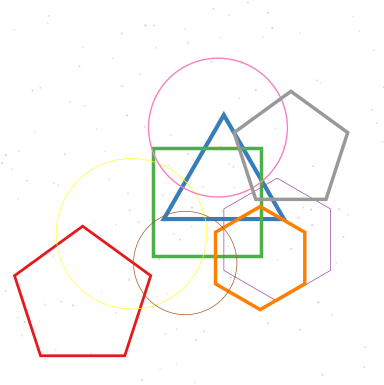[{"shape": "pentagon", "thickness": 2, "radius": 0.93, "center": [0.215, 0.226]}, {"shape": "triangle", "thickness": 3, "radius": 0.9, "center": [0.581, 0.521]}, {"shape": "square", "thickness": 2.5, "radius": 0.7, "center": [0.538, 0.475]}, {"shape": "hexagon", "thickness": 0.5, "radius": 0.8, "center": [0.72, 0.377]}, {"shape": "hexagon", "thickness": 2.5, "radius": 0.67, "center": [0.676, 0.33]}, {"shape": "circle", "thickness": 0.5, "radius": 0.98, "center": [0.341, 0.393]}, {"shape": "circle", "thickness": 0.5, "radius": 0.67, "center": [0.481, 0.317]}, {"shape": "circle", "thickness": 1, "radius": 0.9, "center": [0.566, 0.669]}, {"shape": "pentagon", "thickness": 2.5, "radius": 0.78, "center": [0.756, 0.608]}]